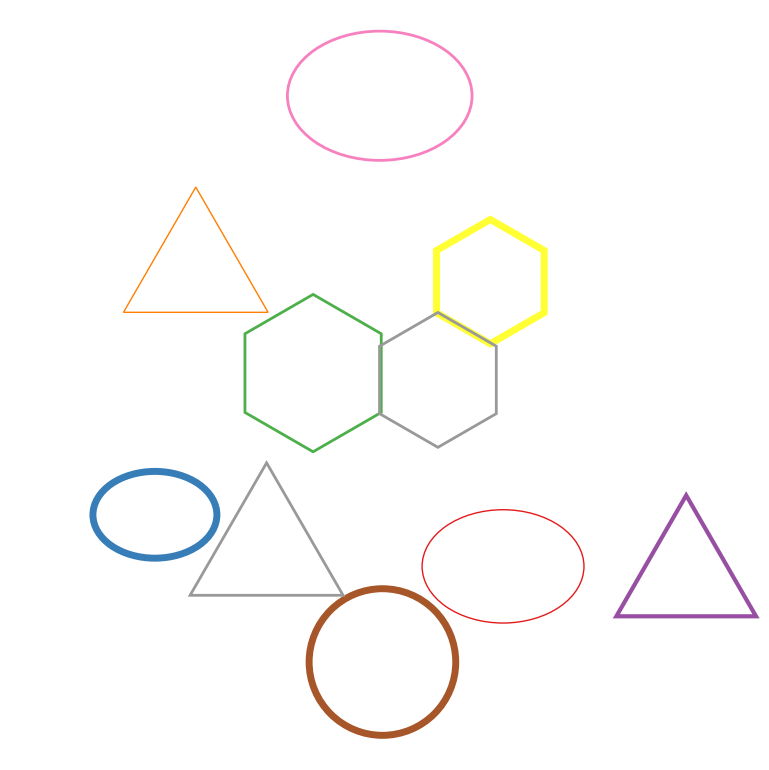[{"shape": "oval", "thickness": 0.5, "radius": 0.53, "center": [0.653, 0.264]}, {"shape": "oval", "thickness": 2.5, "radius": 0.4, "center": [0.201, 0.331]}, {"shape": "hexagon", "thickness": 1, "radius": 0.51, "center": [0.407, 0.515]}, {"shape": "triangle", "thickness": 1.5, "radius": 0.52, "center": [0.891, 0.252]}, {"shape": "triangle", "thickness": 0.5, "radius": 0.54, "center": [0.254, 0.649]}, {"shape": "hexagon", "thickness": 2.5, "radius": 0.4, "center": [0.637, 0.634]}, {"shape": "circle", "thickness": 2.5, "radius": 0.48, "center": [0.497, 0.14]}, {"shape": "oval", "thickness": 1, "radius": 0.6, "center": [0.493, 0.876]}, {"shape": "hexagon", "thickness": 1, "radius": 0.44, "center": [0.569, 0.507]}, {"shape": "triangle", "thickness": 1, "radius": 0.57, "center": [0.346, 0.284]}]